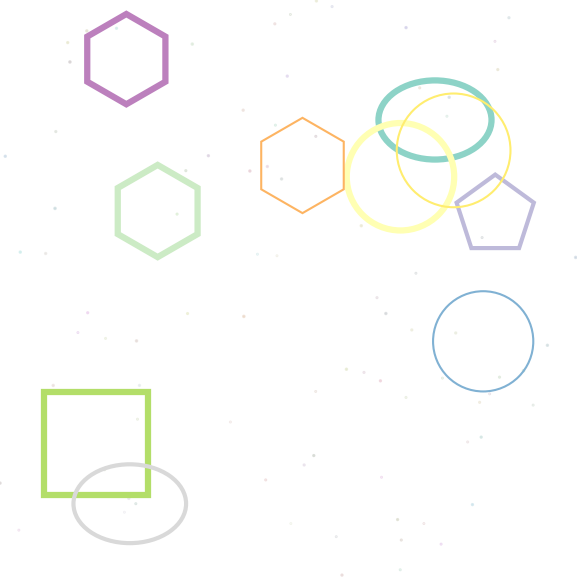[{"shape": "oval", "thickness": 3, "radius": 0.49, "center": [0.753, 0.791]}, {"shape": "circle", "thickness": 3, "radius": 0.47, "center": [0.693, 0.693]}, {"shape": "pentagon", "thickness": 2, "radius": 0.35, "center": [0.858, 0.626]}, {"shape": "circle", "thickness": 1, "radius": 0.43, "center": [0.837, 0.408]}, {"shape": "hexagon", "thickness": 1, "radius": 0.41, "center": [0.524, 0.713]}, {"shape": "square", "thickness": 3, "radius": 0.45, "center": [0.166, 0.231]}, {"shape": "oval", "thickness": 2, "radius": 0.49, "center": [0.225, 0.127]}, {"shape": "hexagon", "thickness": 3, "radius": 0.39, "center": [0.219, 0.897]}, {"shape": "hexagon", "thickness": 3, "radius": 0.4, "center": [0.273, 0.634]}, {"shape": "circle", "thickness": 1, "radius": 0.49, "center": [0.785, 0.739]}]